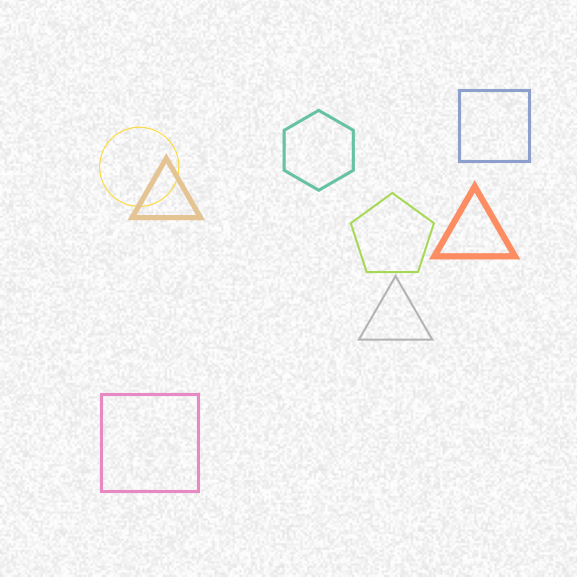[{"shape": "hexagon", "thickness": 1.5, "radius": 0.35, "center": [0.552, 0.739]}, {"shape": "triangle", "thickness": 3, "radius": 0.4, "center": [0.822, 0.596]}, {"shape": "square", "thickness": 1.5, "radius": 0.31, "center": [0.855, 0.781]}, {"shape": "square", "thickness": 1.5, "radius": 0.42, "center": [0.259, 0.233]}, {"shape": "pentagon", "thickness": 1, "radius": 0.38, "center": [0.679, 0.589]}, {"shape": "circle", "thickness": 0.5, "radius": 0.34, "center": [0.241, 0.71]}, {"shape": "triangle", "thickness": 2.5, "radius": 0.34, "center": [0.288, 0.657]}, {"shape": "triangle", "thickness": 1, "radius": 0.37, "center": [0.685, 0.448]}]